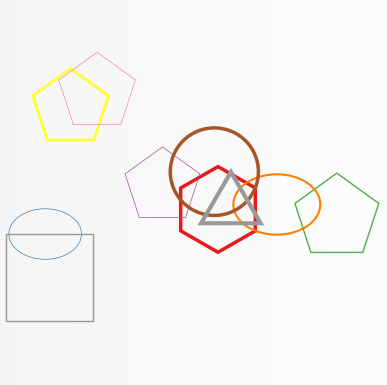[{"shape": "hexagon", "thickness": 2.5, "radius": 0.56, "center": [0.563, 0.456]}, {"shape": "oval", "thickness": 0.5, "radius": 0.47, "center": [0.117, 0.392]}, {"shape": "pentagon", "thickness": 1, "radius": 0.57, "center": [0.869, 0.436]}, {"shape": "pentagon", "thickness": 0.5, "radius": 0.51, "center": [0.419, 0.517]}, {"shape": "oval", "thickness": 1.5, "radius": 0.56, "center": [0.714, 0.469]}, {"shape": "pentagon", "thickness": 2, "radius": 0.51, "center": [0.182, 0.719]}, {"shape": "circle", "thickness": 2.5, "radius": 0.57, "center": [0.553, 0.554]}, {"shape": "pentagon", "thickness": 0.5, "radius": 0.52, "center": [0.251, 0.76]}, {"shape": "square", "thickness": 1, "radius": 0.56, "center": [0.128, 0.28]}, {"shape": "triangle", "thickness": 3, "radius": 0.44, "center": [0.596, 0.464]}]